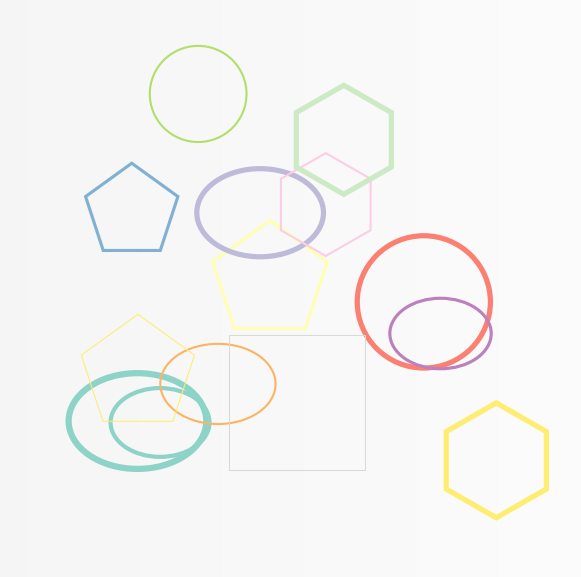[{"shape": "oval", "thickness": 2, "radius": 0.43, "center": [0.275, 0.268]}, {"shape": "oval", "thickness": 3, "radius": 0.59, "center": [0.236, 0.27]}, {"shape": "pentagon", "thickness": 1.5, "radius": 0.52, "center": [0.464, 0.514]}, {"shape": "oval", "thickness": 2.5, "radius": 0.54, "center": [0.448, 0.631]}, {"shape": "circle", "thickness": 2.5, "radius": 0.57, "center": [0.729, 0.476]}, {"shape": "pentagon", "thickness": 1.5, "radius": 0.42, "center": [0.227, 0.633]}, {"shape": "oval", "thickness": 1, "radius": 0.5, "center": [0.375, 0.334]}, {"shape": "circle", "thickness": 1, "radius": 0.42, "center": [0.341, 0.836]}, {"shape": "hexagon", "thickness": 1, "radius": 0.45, "center": [0.56, 0.645]}, {"shape": "square", "thickness": 0.5, "radius": 0.58, "center": [0.511, 0.303]}, {"shape": "oval", "thickness": 1.5, "radius": 0.44, "center": [0.758, 0.422]}, {"shape": "hexagon", "thickness": 2.5, "radius": 0.47, "center": [0.591, 0.757]}, {"shape": "pentagon", "thickness": 0.5, "radius": 0.51, "center": [0.237, 0.353]}, {"shape": "hexagon", "thickness": 2.5, "radius": 0.5, "center": [0.854, 0.202]}]